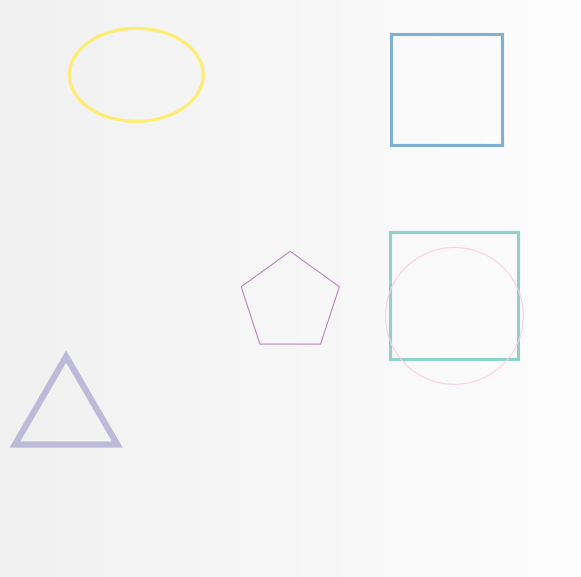[{"shape": "square", "thickness": 1.5, "radius": 0.55, "center": [0.781, 0.487]}, {"shape": "triangle", "thickness": 3, "radius": 0.51, "center": [0.114, 0.28]}, {"shape": "square", "thickness": 1.5, "radius": 0.48, "center": [0.769, 0.844]}, {"shape": "circle", "thickness": 0.5, "radius": 0.59, "center": [0.782, 0.452]}, {"shape": "pentagon", "thickness": 0.5, "radius": 0.44, "center": [0.499, 0.475]}, {"shape": "oval", "thickness": 1.5, "radius": 0.58, "center": [0.234, 0.87]}]